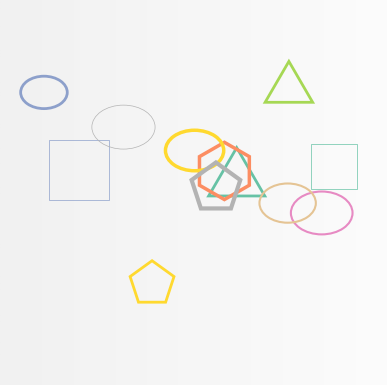[{"shape": "triangle", "thickness": 2, "radius": 0.42, "center": [0.611, 0.533]}, {"shape": "square", "thickness": 0.5, "radius": 0.3, "center": [0.862, 0.568]}, {"shape": "hexagon", "thickness": 2.5, "radius": 0.37, "center": [0.579, 0.556]}, {"shape": "oval", "thickness": 2, "radius": 0.3, "center": [0.113, 0.76]}, {"shape": "square", "thickness": 0.5, "radius": 0.39, "center": [0.204, 0.558]}, {"shape": "oval", "thickness": 1.5, "radius": 0.4, "center": [0.83, 0.447]}, {"shape": "triangle", "thickness": 2, "radius": 0.35, "center": [0.746, 0.77]}, {"shape": "pentagon", "thickness": 2, "radius": 0.3, "center": [0.392, 0.263]}, {"shape": "oval", "thickness": 2.5, "radius": 0.38, "center": [0.502, 0.609]}, {"shape": "oval", "thickness": 1.5, "radius": 0.36, "center": [0.742, 0.472]}, {"shape": "oval", "thickness": 0.5, "radius": 0.41, "center": [0.319, 0.67]}, {"shape": "pentagon", "thickness": 3, "radius": 0.33, "center": [0.557, 0.512]}]